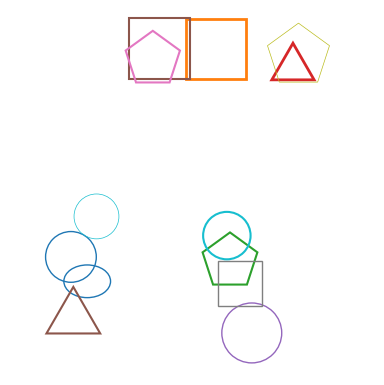[{"shape": "circle", "thickness": 1, "radius": 0.33, "center": [0.184, 0.333]}, {"shape": "oval", "thickness": 1, "radius": 0.3, "center": [0.227, 0.269]}, {"shape": "square", "thickness": 2, "radius": 0.39, "center": [0.562, 0.873]}, {"shape": "pentagon", "thickness": 1.5, "radius": 0.37, "center": [0.597, 0.321]}, {"shape": "triangle", "thickness": 2, "radius": 0.32, "center": [0.761, 0.824]}, {"shape": "circle", "thickness": 1, "radius": 0.39, "center": [0.654, 0.135]}, {"shape": "triangle", "thickness": 1.5, "radius": 0.4, "center": [0.19, 0.174]}, {"shape": "square", "thickness": 1.5, "radius": 0.39, "center": [0.414, 0.874]}, {"shape": "pentagon", "thickness": 1.5, "radius": 0.37, "center": [0.397, 0.846]}, {"shape": "square", "thickness": 1, "radius": 0.29, "center": [0.623, 0.264]}, {"shape": "pentagon", "thickness": 0.5, "radius": 0.42, "center": [0.775, 0.855]}, {"shape": "circle", "thickness": 0.5, "radius": 0.29, "center": [0.251, 0.438]}, {"shape": "circle", "thickness": 1.5, "radius": 0.31, "center": [0.589, 0.388]}]